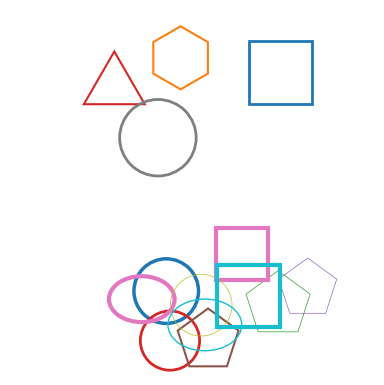[{"shape": "circle", "thickness": 2.5, "radius": 0.42, "center": [0.432, 0.244]}, {"shape": "square", "thickness": 2, "radius": 0.41, "center": [0.729, 0.81]}, {"shape": "hexagon", "thickness": 1.5, "radius": 0.41, "center": [0.469, 0.85]}, {"shape": "pentagon", "thickness": 0.5, "radius": 0.44, "center": [0.722, 0.209]}, {"shape": "triangle", "thickness": 1.5, "radius": 0.46, "center": [0.297, 0.775]}, {"shape": "circle", "thickness": 2, "radius": 0.38, "center": [0.441, 0.115]}, {"shape": "pentagon", "thickness": 0.5, "radius": 0.4, "center": [0.799, 0.25]}, {"shape": "pentagon", "thickness": 1.5, "radius": 0.42, "center": [0.541, 0.116]}, {"shape": "oval", "thickness": 3, "radius": 0.43, "center": [0.368, 0.223]}, {"shape": "square", "thickness": 3, "radius": 0.34, "center": [0.628, 0.34]}, {"shape": "circle", "thickness": 2, "radius": 0.5, "center": [0.41, 0.642]}, {"shape": "circle", "thickness": 0.5, "radius": 0.4, "center": [0.523, 0.207]}, {"shape": "oval", "thickness": 1, "radius": 0.48, "center": [0.532, 0.156]}, {"shape": "square", "thickness": 3, "radius": 0.41, "center": [0.645, 0.231]}]